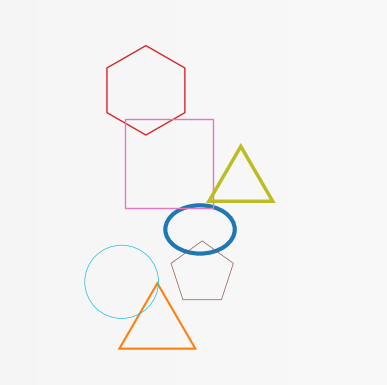[{"shape": "oval", "thickness": 3, "radius": 0.45, "center": [0.516, 0.404]}, {"shape": "triangle", "thickness": 1.5, "radius": 0.57, "center": [0.406, 0.151]}, {"shape": "hexagon", "thickness": 1, "radius": 0.58, "center": [0.377, 0.765]}, {"shape": "pentagon", "thickness": 0.5, "radius": 0.42, "center": [0.522, 0.29]}, {"shape": "square", "thickness": 1, "radius": 0.57, "center": [0.436, 0.575]}, {"shape": "triangle", "thickness": 2.5, "radius": 0.47, "center": [0.621, 0.525]}, {"shape": "circle", "thickness": 0.5, "radius": 0.48, "center": [0.314, 0.268]}]